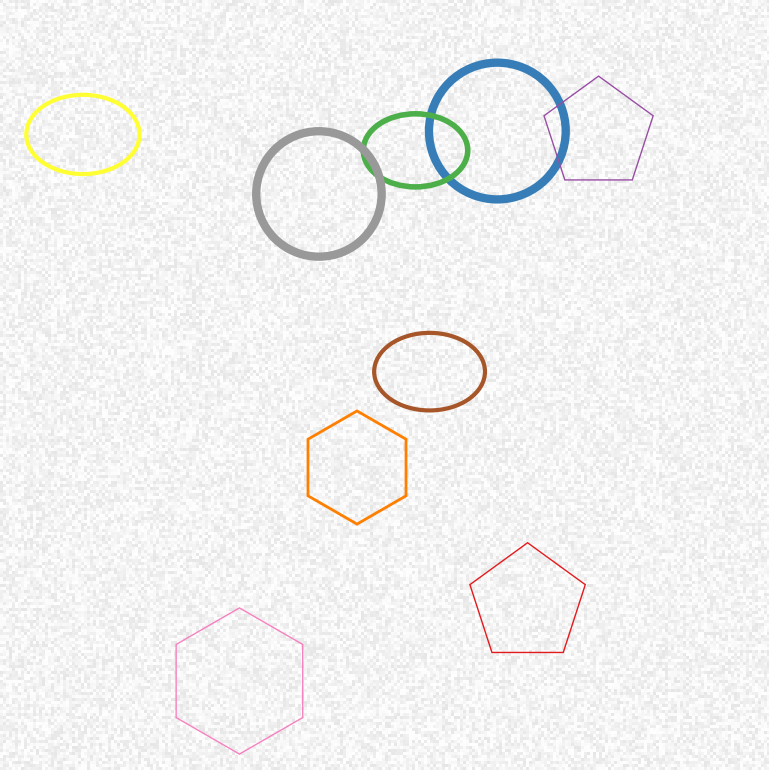[{"shape": "pentagon", "thickness": 0.5, "radius": 0.39, "center": [0.685, 0.216]}, {"shape": "circle", "thickness": 3, "radius": 0.44, "center": [0.646, 0.83]}, {"shape": "oval", "thickness": 2, "radius": 0.34, "center": [0.54, 0.805]}, {"shape": "pentagon", "thickness": 0.5, "radius": 0.37, "center": [0.777, 0.827]}, {"shape": "hexagon", "thickness": 1, "radius": 0.37, "center": [0.464, 0.393]}, {"shape": "oval", "thickness": 1.5, "radius": 0.37, "center": [0.108, 0.825]}, {"shape": "oval", "thickness": 1.5, "radius": 0.36, "center": [0.558, 0.517]}, {"shape": "hexagon", "thickness": 0.5, "radius": 0.47, "center": [0.311, 0.116]}, {"shape": "circle", "thickness": 3, "radius": 0.41, "center": [0.414, 0.748]}]